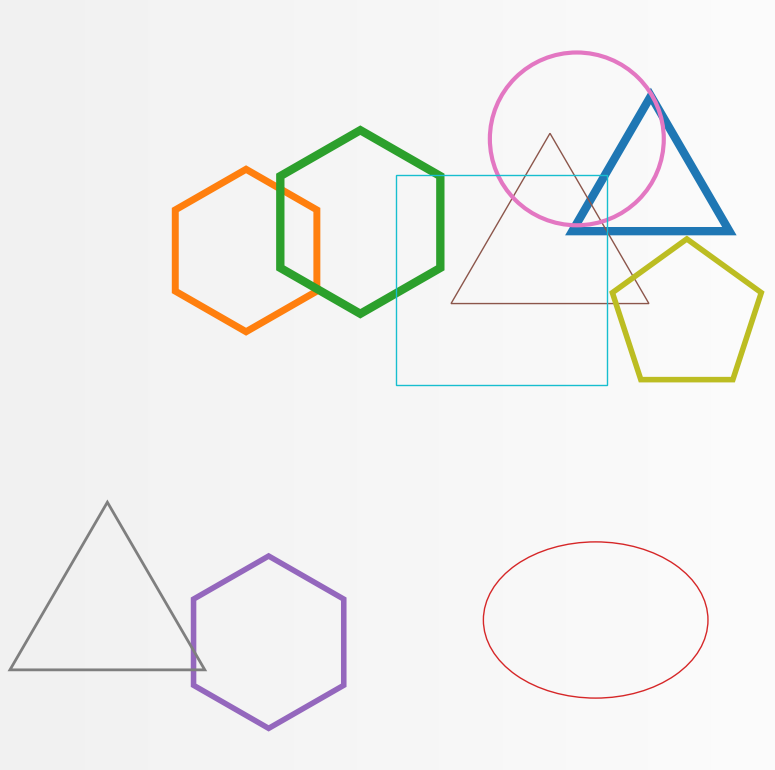[{"shape": "triangle", "thickness": 3, "radius": 0.59, "center": [0.84, 0.758]}, {"shape": "hexagon", "thickness": 2.5, "radius": 0.53, "center": [0.318, 0.675]}, {"shape": "hexagon", "thickness": 3, "radius": 0.6, "center": [0.465, 0.712]}, {"shape": "oval", "thickness": 0.5, "radius": 0.72, "center": [0.769, 0.195]}, {"shape": "hexagon", "thickness": 2, "radius": 0.56, "center": [0.347, 0.166]}, {"shape": "triangle", "thickness": 0.5, "radius": 0.74, "center": [0.71, 0.679]}, {"shape": "circle", "thickness": 1.5, "radius": 0.56, "center": [0.744, 0.82]}, {"shape": "triangle", "thickness": 1, "radius": 0.73, "center": [0.139, 0.203]}, {"shape": "pentagon", "thickness": 2, "radius": 0.51, "center": [0.886, 0.589]}, {"shape": "square", "thickness": 0.5, "radius": 0.68, "center": [0.647, 0.636]}]